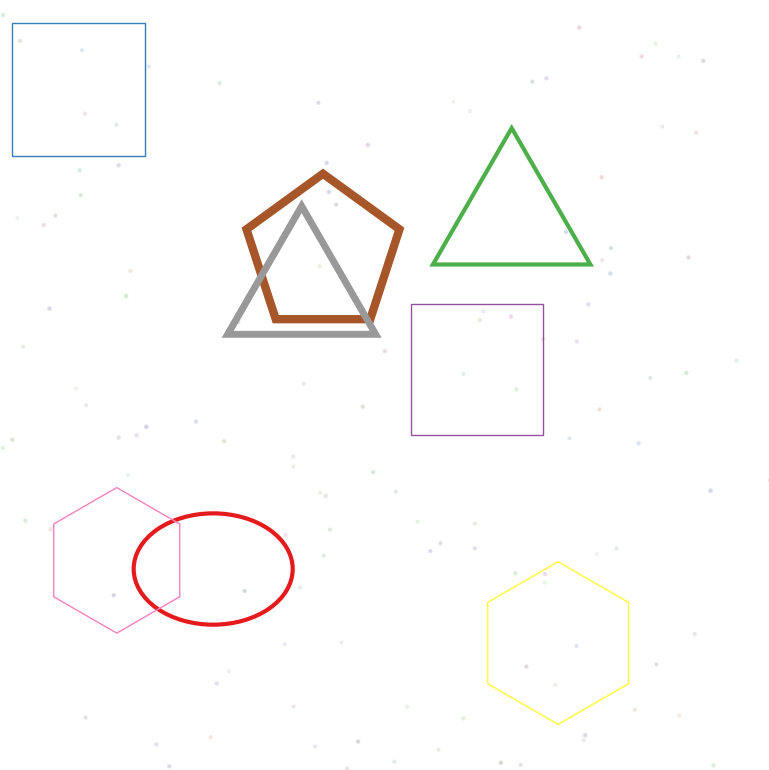[{"shape": "oval", "thickness": 1.5, "radius": 0.52, "center": [0.277, 0.261]}, {"shape": "square", "thickness": 0.5, "radius": 0.43, "center": [0.102, 0.884]}, {"shape": "triangle", "thickness": 1.5, "radius": 0.59, "center": [0.665, 0.716]}, {"shape": "square", "thickness": 0.5, "radius": 0.43, "center": [0.619, 0.52]}, {"shape": "hexagon", "thickness": 0.5, "radius": 0.53, "center": [0.725, 0.165]}, {"shape": "pentagon", "thickness": 3, "radius": 0.52, "center": [0.419, 0.67]}, {"shape": "hexagon", "thickness": 0.5, "radius": 0.47, "center": [0.152, 0.272]}, {"shape": "triangle", "thickness": 2.5, "radius": 0.55, "center": [0.392, 0.621]}]